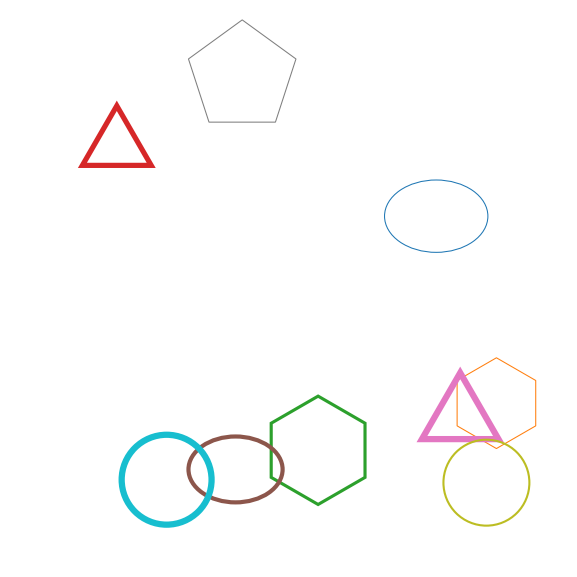[{"shape": "oval", "thickness": 0.5, "radius": 0.45, "center": [0.755, 0.625]}, {"shape": "hexagon", "thickness": 0.5, "radius": 0.39, "center": [0.86, 0.301]}, {"shape": "hexagon", "thickness": 1.5, "radius": 0.47, "center": [0.551, 0.219]}, {"shape": "triangle", "thickness": 2.5, "radius": 0.34, "center": [0.202, 0.747]}, {"shape": "oval", "thickness": 2, "radius": 0.41, "center": [0.408, 0.186]}, {"shape": "triangle", "thickness": 3, "radius": 0.38, "center": [0.797, 0.277]}, {"shape": "pentagon", "thickness": 0.5, "radius": 0.49, "center": [0.419, 0.867]}, {"shape": "circle", "thickness": 1, "radius": 0.37, "center": [0.842, 0.163]}, {"shape": "circle", "thickness": 3, "radius": 0.39, "center": [0.289, 0.168]}]